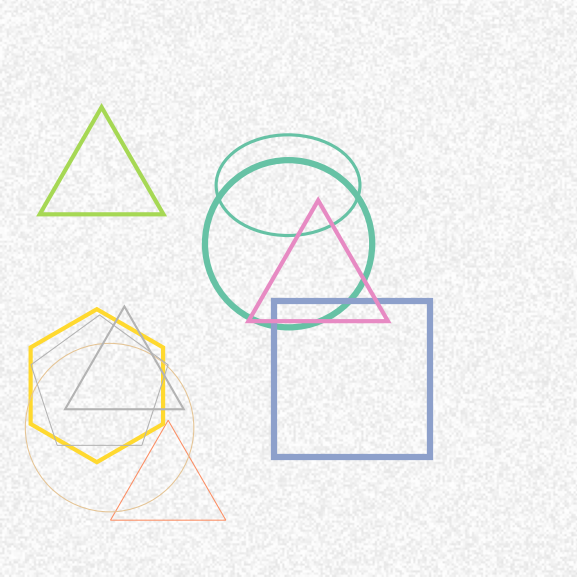[{"shape": "circle", "thickness": 3, "radius": 0.72, "center": [0.5, 0.577]}, {"shape": "oval", "thickness": 1.5, "radius": 0.62, "center": [0.499, 0.678]}, {"shape": "triangle", "thickness": 0.5, "radius": 0.58, "center": [0.291, 0.156]}, {"shape": "square", "thickness": 3, "radius": 0.68, "center": [0.61, 0.343]}, {"shape": "triangle", "thickness": 2, "radius": 0.7, "center": [0.551, 0.513]}, {"shape": "triangle", "thickness": 2, "radius": 0.62, "center": [0.176, 0.69]}, {"shape": "hexagon", "thickness": 2, "radius": 0.66, "center": [0.168, 0.331]}, {"shape": "circle", "thickness": 0.5, "radius": 0.73, "center": [0.19, 0.259]}, {"shape": "triangle", "thickness": 1, "radius": 0.59, "center": [0.215, 0.35]}, {"shape": "pentagon", "thickness": 0.5, "radius": 0.62, "center": [0.172, 0.329]}]